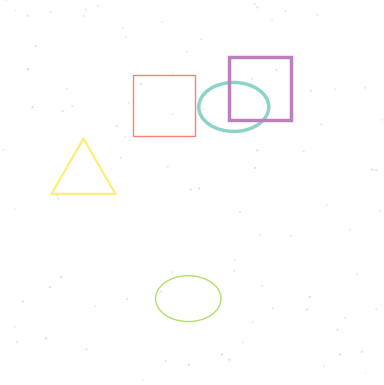[{"shape": "oval", "thickness": 2.5, "radius": 0.45, "center": [0.607, 0.722]}, {"shape": "square", "thickness": 1, "radius": 0.4, "center": [0.426, 0.726]}, {"shape": "oval", "thickness": 1, "radius": 0.43, "center": [0.489, 0.224]}, {"shape": "square", "thickness": 2.5, "radius": 0.4, "center": [0.675, 0.77]}, {"shape": "triangle", "thickness": 1.5, "radius": 0.48, "center": [0.217, 0.544]}]